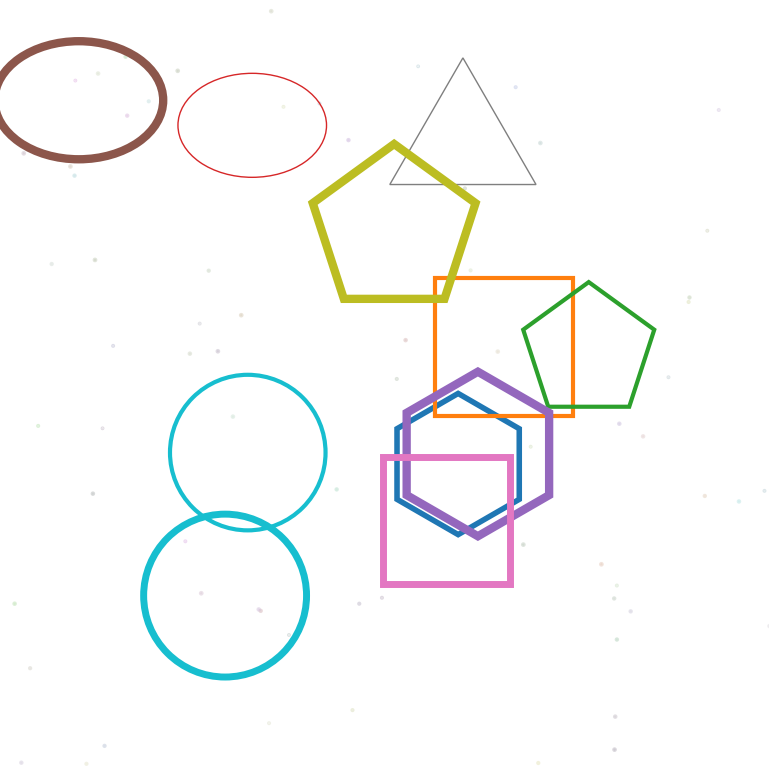[{"shape": "hexagon", "thickness": 2, "radius": 0.46, "center": [0.595, 0.397]}, {"shape": "square", "thickness": 1.5, "radius": 0.45, "center": [0.655, 0.549]}, {"shape": "pentagon", "thickness": 1.5, "radius": 0.45, "center": [0.765, 0.544]}, {"shape": "oval", "thickness": 0.5, "radius": 0.48, "center": [0.328, 0.837]}, {"shape": "hexagon", "thickness": 3, "radius": 0.53, "center": [0.621, 0.41]}, {"shape": "oval", "thickness": 3, "radius": 0.55, "center": [0.102, 0.87]}, {"shape": "square", "thickness": 2.5, "radius": 0.41, "center": [0.58, 0.324]}, {"shape": "triangle", "thickness": 0.5, "radius": 0.55, "center": [0.601, 0.815]}, {"shape": "pentagon", "thickness": 3, "radius": 0.56, "center": [0.512, 0.702]}, {"shape": "circle", "thickness": 2.5, "radius": 0.53, "center": [0.292, 0.227]}, {"shape": "circle", "thickness": 1.5, "radius": 0.51, "center": [0.322, 0.412]}]